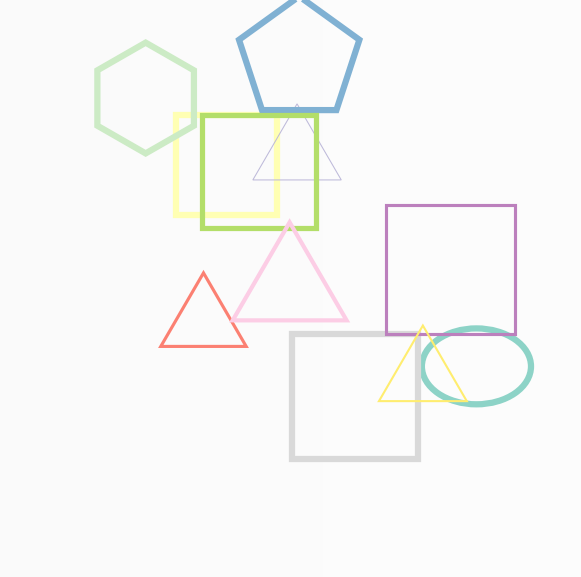[{"shape": "oval", "thickness": 3, "radius": 0.47, "center": [0.82, 0.365]}, {"shape": "square", "thickness": 3, "radius": 0.43, "center": [0.389, 0.714]}, {"shape": "triangle", "thickness": 0.5, "radius": 0.44, "center": [0.511, 0.731]}, {"shape": "triangle", "thickness": 1.5, "radius": 0.42, "center": [0.35, 0.442]}, {"shape": "pentagon", "thickness": 3, "radius": 0.54, "center": [0.515, 0.897]}, {"shape": "square", "thickness": 2.5, "radius": 0.49, "center": [0.445, 0.702]}, {"shape": "triangle", "thickness": 2, "radius": 0.57, "center": [0.498, 0.501]}, {"shape": "square", "thickness": 3, "radius": 0.54, "center": [0.611, 0.313]}, {"shape": "square", "thickness": 1.5, "radius": 0.56, "center": [0.775, 0.533]}, {"shape": "hexagon", "thickness": 3, "radius": 0.48, "center": [0.251, 0.829]}, {"shape": "triangle", "thickness": 1, "radius": 0.44, "center": [0.728, 0.348]}]